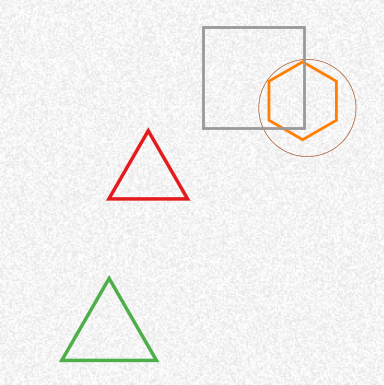[{"shape": "triangle", "thickness": 2.5, "radius": 0.59, "center": [0.385, 0.542]}, {"shape": "triangle", "thickness": 2.5, "radius": 0.71, "center": [0.283, 0.135]}, {"shape": "hexagon", "thickness": 2, "radius": 0.51, "center": [0.786, 0.738]}, {"shape": "circle", "thickness": 0.5, "radius": 0.63, "center": [0.798, 0.72]}, {"shape": "square", "thickness": 2, "radius": 0.66, "center": [0.657, 0.798]}]